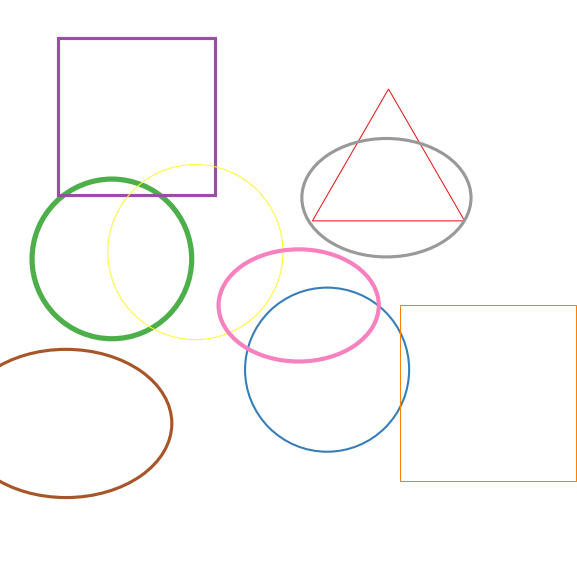[{"shape": "triangle", "thickness": 0.5, "radius": 0.76, "center": [0.673, 0.693]}, {"shape": "circle", "thickness": 1, "radius": 0.71, "center": [0.566, 0.359]}, {"shape": "circle", "thickness": 2.5, "radius": 0.69, "center": [0.194, 0.551]}, {"shape": "square", "thickness": 1.5, "radius": 0.68, "center": [0.236, 0.798]}, {"shape": "square", "thickness": 0.5, "radius": 0.76, "center": [0.845, 0.319]}, {"shape": "circle", "thickness": 0.5, "radius": 0.76, "center": [0.338, 0.563]}, {"shape": "oval", "thickness": 1.5, "radius": 0.92, "center": [0.114, 0.266]}, {"shape": "oval", "thickness": 2, "radius": 0.69, "center": [0.517, 0.47]}, {"shape": "oval", "thickness": 1.5, "radius": 0.73, "center": [0.669, 0.657]}]